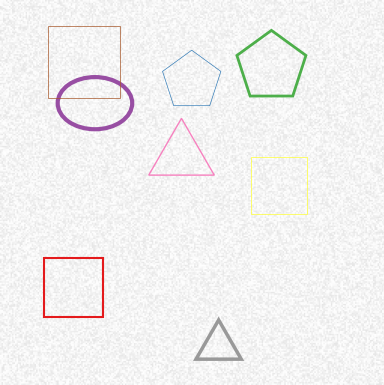[{"shape": "square", "thickness": 1.5, "radius": 0.38, "center": [0.19, 0.254]}, {"shape": "pentagon", "thickness": 0.5, "radius": 0.4, "center": [0.498, 0.79]}, {"shape": "pentagon", "thickness": 2, "radius": 0.47, "center": [0.705, 0.827]}, {"shape": "oval", "thickness": 3, "radius": 0.48, "center": [0.247, 0.732]}, {"shape": "square", "thickness": 0.5, "radius": 0.37, "center": [0.725, 0.518]}, {"shape": "square", "thickness": 0.5, "radius": 0.47, "center": [0.218, 0.839]}, {"shape": "triangle", "thickness": 1, "radius": 0.49, "center": [0.471, 0.594]}, {"shape": "triangle", "thickness": 2.5, "radius": 0.34, "center": [0.568, 0.101]}]